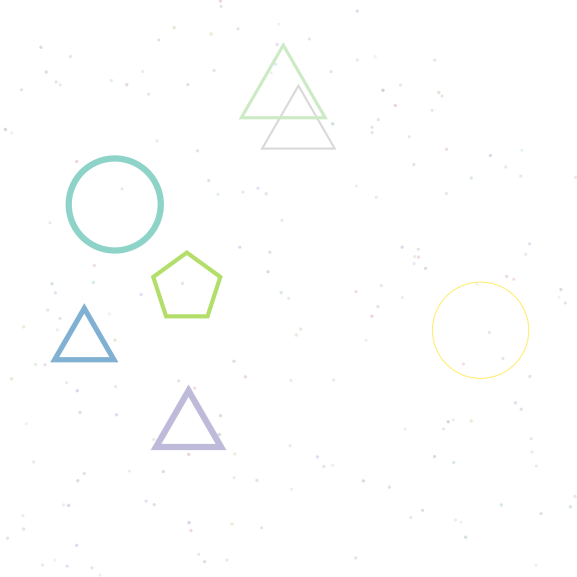[{"shape": "circle", "thickness": 3, "radius": 0.4, "center": [0.199, 0.645]}, {"shape": "triangle", "thickness": 3, "radius": 0.33, "center": [0.326, 0.258]}, {"shape": "triangle", "thickness": 2.5, "radius": 0.3, "center": [0.146, 0.406]}, {"shape": "pentagon", "thickness": 2, "radius": 0.31, "center": [0.323, 0.501]}, {"shape": "triangle", "thickness": 1, "radius": 0.36, "center": [0.517, 0.778]}, {"shape": "triangle", "thickness": 1.5, "radius": 0.42, "center": [0.491, 0.837]}, {"shape": "circle", "thickness": 0.5, "radius": 0.42, "center": [0.832, 0.427]}]